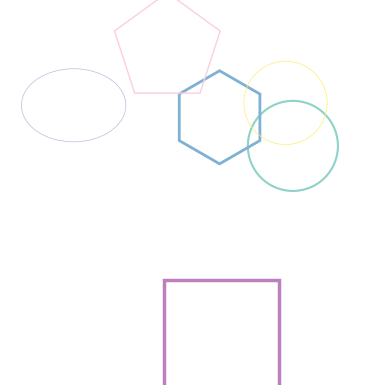[{"shape": "circle", "thickness": 1.5, "radius": 0.58, "center": [0.761, 0.621]}, {"shape": "oval", "thickness": 0.5, "radius": 0.68, "center": [0.191, 0.727]}, {"shape": "hexagon", "thickness": 2, "radius": 0.6, "center": [0.57, 0.695]}, {"shape": "pentagon", "thickness": 1, "radius": 0.72, "center": [0.435, 0.875]}, {"shape": "square", "thickness": 2.5, "radius": 0.75, "center": [0.576, 0.124]}, {"shape": "circle", "thickness": 0.5, "radius": 0.54, "center": [0.742, 0.733]}]